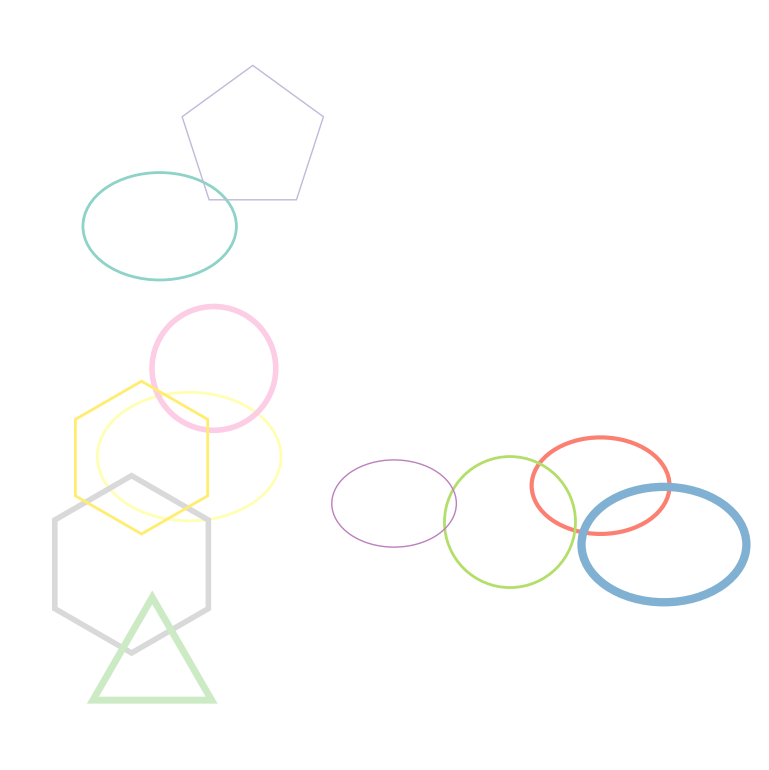[{"shape": "oval", "thickness": 1, "radius": 0.5, "center": [0.207, 0.706]}, {"shape": "oval", "thickness": 1, "radius": 0.6, "center": [0.246, 0.407]}, {"shape": "pentagon", "thickness": 0.5, "radius": 0.48, "center": [0.328, 0.819]}, {"shape": "oval", "thickness": 1.5, "radius": 0.45, "center": [0.78, 0.369]}, {"shape": "oval", "thickness": 3, "radius": 0.54, "center": [0.862, 0.293]}, {"shape": "circle", "thickness": 1, "radius": 0.43, "center": [0.662, 0.322]}, {"shape": "circle", "thickness": 2, "radius": 0.4, "center": [0.278, 0.522]}, {"shape": "hexagon", "thickness": 2, "radius": 0.58, "center": [0.171, 0.267]}, {"shape": "oval", "thickness": 0.5, "radius": 0.4, "center": [0.512, 0.346]}, {"shape": "triangle", "thickness": 2.5, "radius": 0.45, "center": [0.198, 0.135]}, {"shape": "hexagon", "thickness": 1, "radius": 0.5, "center": [0.184, 0.406]}]